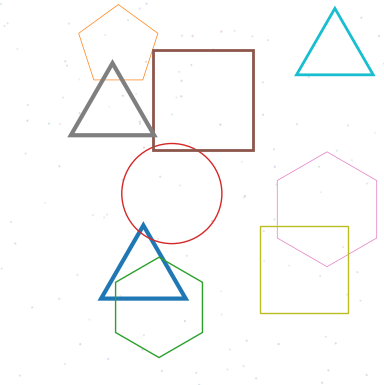[{"shape": "triangle", "thickness": 3, "radius": 0.63, "center": [0.372, 0.288]}, {"shape": "pentagon", "thickness": 0.5, "radius": 0.54, "center": [0.307, 0.88]}, {"shape": "hexagon", "thickness": 1, "radius": 0.65, "center": [0.413, 0.202]}, {"shape": "circle", "thickness": 1, "radius": 0.65, "center": [0.446, 0.497]}, {"shape": "square", "thickness": 2, "radius": 0.65, "center": [0.528, 0.741]}, {"shape": "hexagon", "thickness": 0.5, "radius": 0.75, "center": [0.849, 0.456]}, {"shape": "triangle", "thickness": 3, "radius": 0.62, "center": [0.292, 0.711]}, {"shape": "square", "thickness": 1, "radius": 0.57, "center": [0.79, 0.3]}, {"shape": "triangle", "thickness": 2, "radius": 0.58, "center": [0.87, 0.863]}]